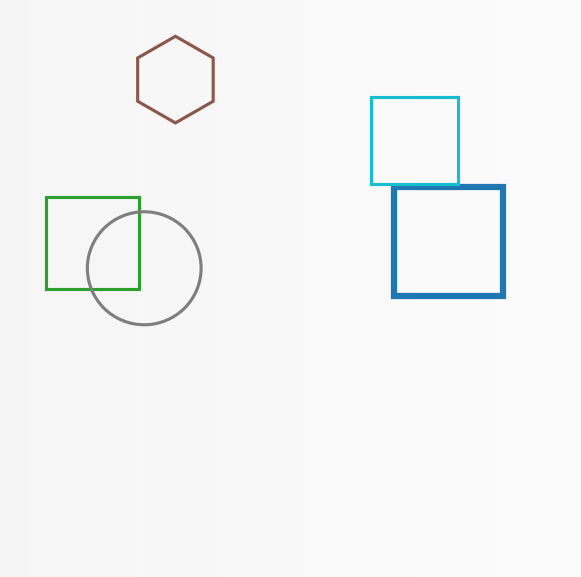[{"shape": "square", "thickness": 3, "radius": 0.47, "center": [0.771, 0.581]}, {"shape": "square", "thickness": 1.5, "radius": 0.4, "center": [0.159, 0.579]}, {"shape": "hexagon", "thickness": 1.5, "radius": 0.37, "center": [0.302, 0.861]}, {"shape": "circle", "thickness": 1.5, "radius": 0.49, "center": [0.248, 0.535]}, {"shape": "square", "thickness": 1.5, "radius": 0.38, "center": [0.713, 0.756]}]